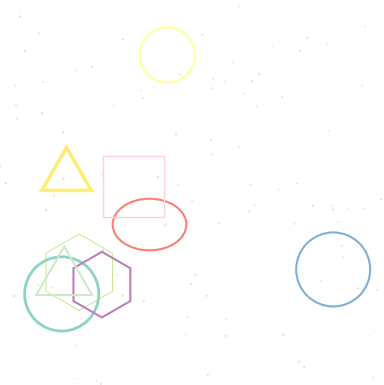[{"shape": "circle", "thickness": 2, "radius": 0.48, "center": [0.16, 0.237]}, {"shape": "circle", "thickness": 2, "radius": 0.36, "center": [0.435, 0.857]}, {"shape": "oval", "thickness": 1.5, "radius": 0.48, "center": [0.388, 0.417]}, {"shape": "circle", "thickness": 1.5, "radius": 0.48, "center": [0.865, 0.3]}, {"shape": "hexagon", "thickness": 0.5, "radius": 0.5, "center": [0.206, 0.293]}, {"shape": "square", "thickness": 1, "radius": 0.39, "center": [0.347, 0.516]}, {"shape": "hexagon", "thickness": 1.5, "radius": 0.43, "center": [0.265, 0.261]}, {"shape": "triangle", "thickness": 1.5, "radius": 0.42, "center": [0.167, 0.276]}, {"shape": "triangle", "thickness": 2.5, "radius": 0.37, "center": [0.173, 0.543]}]